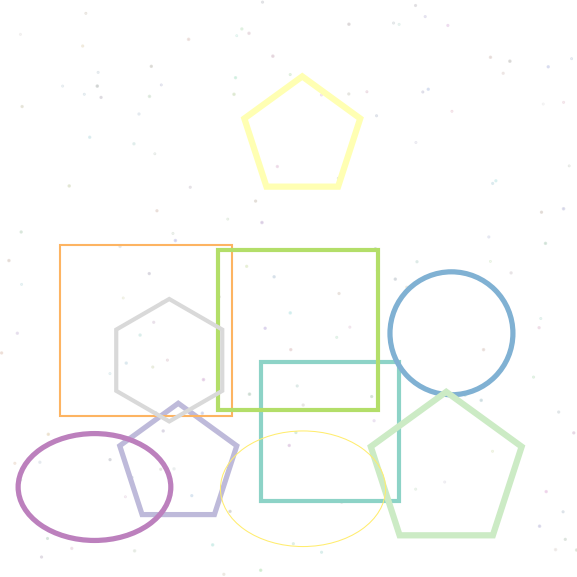[{"shape": "square", "thickness": 2, "radius": 0.6, "center": [0.571, 0.252]}, {"shape": "pentagon", "thickness": 3, "radius": 0.53, "center": [0.523, 0.761]}, {"shape": "pentagon", "thickness": 2.5, "radius": 0.53, "center": [0.309, 0.194]}, {"shape": "circle", "thickness": 2.5, "radius": 0.53, "center": [0.782, 0.422]}, {"shape": "square", "thickness": 1, "radius": 0.74, "center": [0.253, 0.427]}, {"shape": "square", "thickness": 2, "radius": 0.69, "center": [0.517, 0.428]}, {"shape": "hexagon", "thickness": 2, "radius": 0.53, "center": [0.293, 0.375]}, {"shape": "oval", "thickness": 2.5, "radius": 0.66, "center": [0.164, 0.156]}, {"shape": "pentagon", "thickness": 3, "radius": 0.69, "center": [0.773, 0.183]}, {"shape": "oval", "thickness": 0.5, "radius": 0.71, "center": [0.525, 0.153]}]